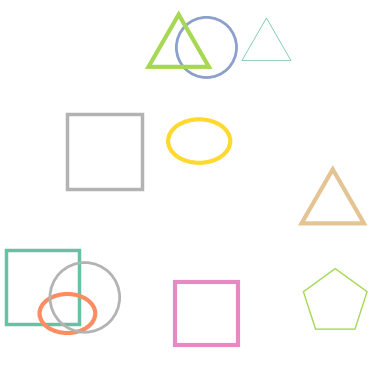[{"shape": "square", "thickness": 2.5, "radius": 0.48, "center": [0.111, 0.255]}, {"shape": "triangle", "thickness": 0.5, "radius": 0.37, "center": [0.692, 0.88]}, {"shape": "oval", "thickness": 3, "radius": 0.36, "center": [0.175, 0.186]}, {"shape": "circle", "thickness": 2, "radius": 0.39, "center": [0.536, 0.877]}, {"shape": "square", "thickness": 3, "radius": 0.41, "center": [0.536, 0.186]}, {"shape": "pentagon", "thickness": 1, "radius": 0.43, "center": [0.871, 0.215]}, {"shape": "triangle", "thickness": 3, "radius": 0.45, "center": [0.464, 0.872]}, {"shape": "oval", "thickness": 3, "radius": 0.4, "center": [0.517, 0.634]}, {"shape": "triangle", "thickness": 3, "radius": 0.47, "center": [0.864, 0.467]}, {"shape": "circle", "thickness": 2, "radius": 0.45, "center": [0.22, 0.228]}, {"shape": "square", "thickness": 2.5, "radius": 0.49, "center": [0.271, 0.607]}]